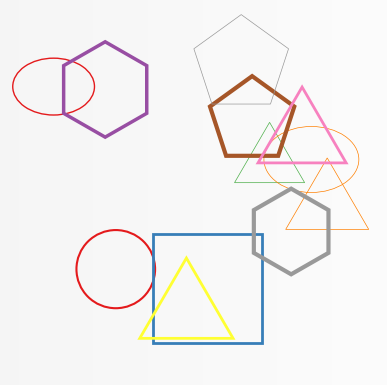[{"shape": "oval", "thickness": 1, "radius": 0.53, "center": [0.138, 0.775]}, {"shape": "circle", "thickness": 1.5, "radius": 0.51, "center": [0.299, 0.301]}, {"shape": "square", "thickness": 2, "radius": 0.7, "center": [0.536, 0.251]}, {"shape": "triangle", "thickness": 0.5, "radius": 0.52, "center": [0.696, 0.578]}, {"shape": "hexagon", "thickness": 2.5, "radius": 0.62, "center": [0.271, 0.768]}, {"shape": "oval", "thickness": 0.5, "radius": 0.61, "center": [0.804, 0.586]}, {"shape": "triangle", "thickness": 0.5, "radius": 0.62, "center": [0.844, 0.466]}, {"shape": "triangle", "thickness": 2, "radius": 0.7, "center": [0.481, 0.191]}, {"shape": "pentagon", "thickness": 3, "radius": 0.57, "center": [0.651, 0.688]}, {"shape": "triangle", "thickness": 2, "radius": 0.66, "center": [0.78, 0.643]}, {"shape": "hexagon", "thickness": 3, "radius": 0.56, "center": [0.751, 0.399]}, {"shape": "pentagon", "thickness": 0.5, "radius": 0.64, "center": [0.622, 0.834]}]